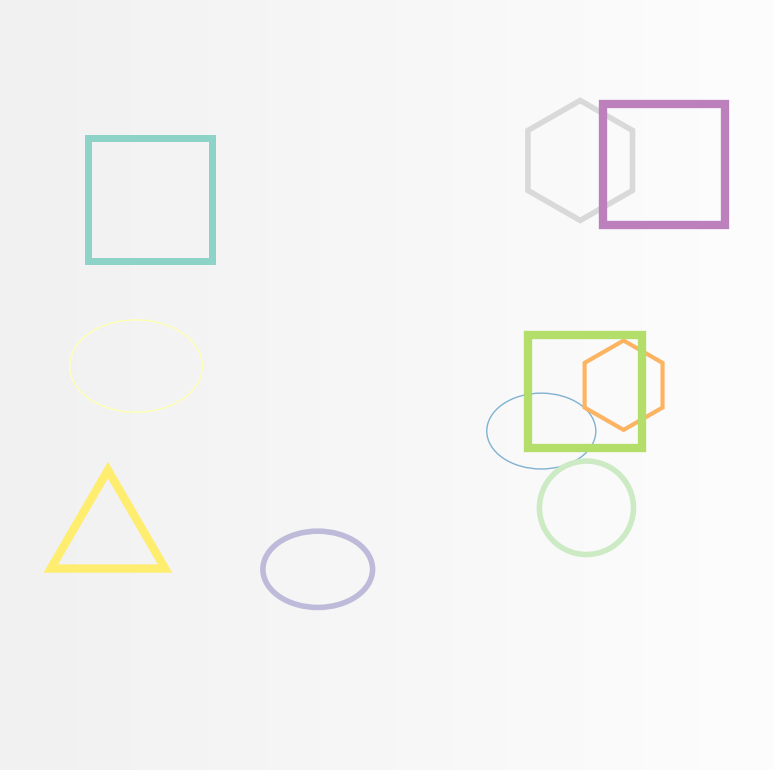[{"shape": "square", "thickness": 2.5, "radius": 0.4, "center": [0.194, 0.741]}, {"shape": "oval", "thickness": 0.5, "radius": 0.43, "center": [0.176, 0.525]}, {"shape": "oval", "thickness": 2, "radius": 0.35, "center": [0.41, 0.261]}, {"shape": "oval", "thickness": 0.5, "radius": 0.35, "center": [0.698, 0.44]}, {"shape": "hexagon", "thickness": 1.5, "radius": 0.29, "center": [0.805, 0.5]}, {"shape": "square", "thickness": 3, "radius": 0.37, "center": [0.755, 0.491]}, {"shape": "hexagon", "thickness": 2, "radius": 0.39, "center": [0.749, 0.792]}, {"shape": "square", "thickness": 3, "radius": 0.39, "center": [0.857, 0.786]}, {"shape": "circle", "thickness": 2, "radius": 0.3, "center": [0.757, 0.341]}, {"shape": "triangle", "thickness": 3, "radius": 0.43, "center": [0.139, 0.304]}]